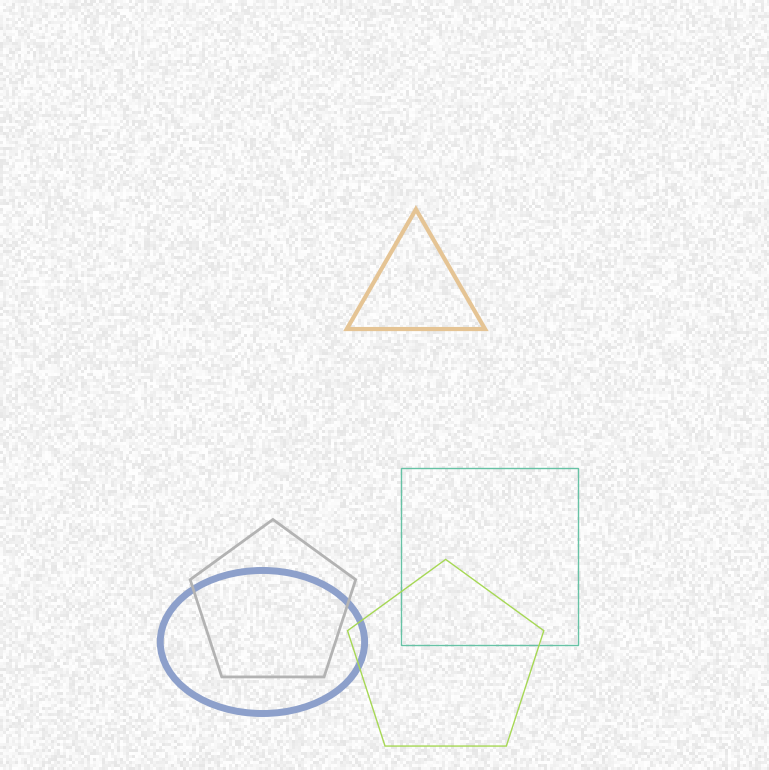[{"shape": "square", "thickness": 0.5, "radius": 0.58, "center": [0.636, 0.278]}, {"shape": "oval", "thickness": 2.5, "radius": 0.66, "center": [0.341, 0.166]}, {"shape": "pentagon", "thickness": 0.5, "radius": 0.67, "center": [0.579, 0.14]}, {"shape": "triangle", "thickness": 1.5, "radius": 0.52, "center": [0.54, 0.625]}, {"shape": "pentagon", "thickness": 1, "radius": 0.57, "center": [0.354, 0.212]}]